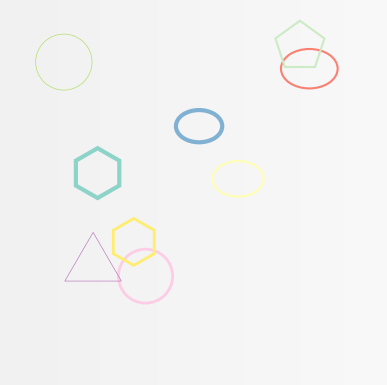[{"shape": "hexagon", "thickness": 3, "radius": 0.32, "center": [0.252, 0.55]}, {"shape": "oval", "thickness": 1.5, "radius": 0.33, "center": [0.614, 0.535]}, {"shape": "oval", "thickness": 1.5, "radius": 0.37, "center": [0.798, 0.822]}, {"shape": "oval", "thickness": 3, "radius": 0.3, "center": [0.514, 0.672]}, {"shape": "circle", "thickness": 0.5, "radius": 0.36, "center": [0.165, 0.839]}, {"shape": "circle", "thickness": 2, "radius": 0.35, "center": [0.376, 0.283]}, {"shape": "triangle", "thickness": 0.5, "radius": 0.42, "center": [0.24, 0.312]}, {"shape": "pentagon", "thickness": 1.5, "radius": 0.33, "center": [0.774, 0.88]}, {"shape": "hexagon", "thickness": 2, "radius": 0.3, "center": [0.345, 0.372]}]